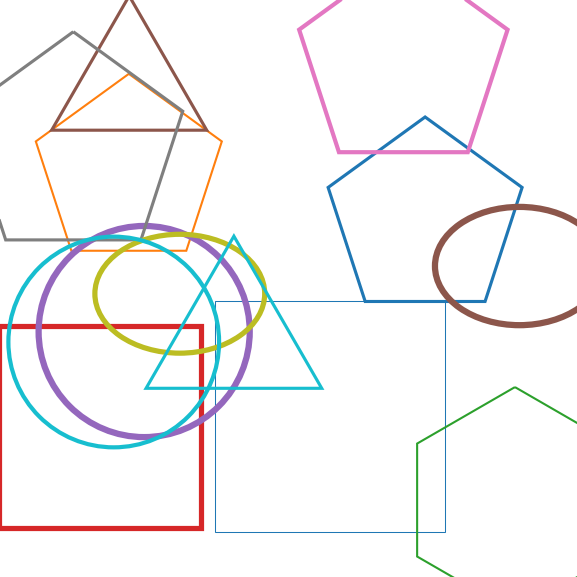[{"shape": "square", "thickness": 0.5, "radius": 1.0, "center": [0.571, 0.278]}, {"shape": "pentagon", "thickness": 1.5, "radius": 0.88, "center": [0.736, 0.62]}, {"shape": "pentagon", "thickness": 1, "radius": 0.85, "center": [0.223, 0.702]}, {"shape": "hexagon", "thickness": 1, "radius": 0.98, "center": [0.892, 0.133]}, {"shape": "square", "thickness": 2.5, "radius": 0.87, "center": [0.173, 0.26]}, {"shape": "circle", "thickness": 3, "radius": 0.91, "center": [0.25, 0.425]}, {"shape": "oval", "thickness": 3, "radius": 0.73, "center": [0.899, 0.538]}, {"shape": "triangle", "thickness": 1.5, "radius": 0.78, "center": [0.224, 0.851]}, {"shape": "pentagon", "thickness": 2, "radius": 0.95, "center": [0.698, 0.889]}, {"shape": "pentagon", "thickness": 1.5, "radius": 1.0, "center": [0.127, 0.745]}, {"shape": "oval", "thickness": 2.5, "radius": 0.74, "center": [0.311, 0.491]}, {"shape": "triangle", "thickness": 1.5, "radius": 0.88, "center": [0.405, 0.415]}, {"shape": "circle", "thickness": 2, "radius": 0.91, "center": [0.197, 0.407]}]